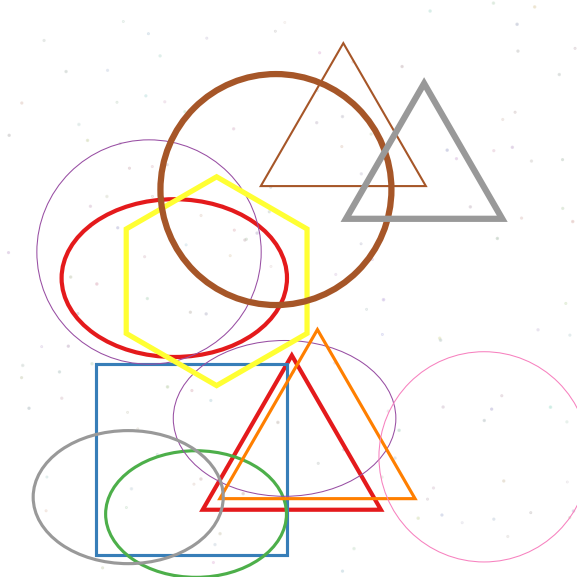[{"shape": "triangle", "thickness": 2, "radius": 0.89, "center": [0.505, 0.206]}, {"shape": "oval", "thickness": 2, "radius": 0.98, "center": [0.302, 0.518]}, {"shape": "square", "thickness": 1.5, "radius": 0.83, "center": [0.332, 0.203]}, {"shape": "oval", "thickness": 1.5, "radius": 0.78, "center": [0.339, 0.109]}, {"shape": "circle", "thickness": 0.5, "radius": 0.97, "center": [0.258, 0.563]}, {"shape": "oval", "thickness": 0.5, "radius": 0.96, "center": [0.493, 0.275]}, {"shape": "triangle", "thickness": 1.5, "radius": 0.98, "center": [0.55, 0.233]}, {"shape": "hexagon", "thickness": 2.5, "radius": 0.9, "center": [0.375, 0.512]}, {"shape": "circle", "thickness": 3, "radius": 1.0, "center": [0.478, 0.671]}, {"shape": "triangle", "thickness": 1, "radius": 0.83, "center": [0.595, 0.759]}, {"shape": "circle", "thickness": 0.5, "radius": 0.91, "center": [0.838, 0.208]}, {"shape": "oval", "thickness": 1.5, "radius": 0.82, "center": [0.222, 0.138]}, {"shape": "triangle", "thickness": 3, "radius": 0.78, "center": [0.734, 0.698]}]